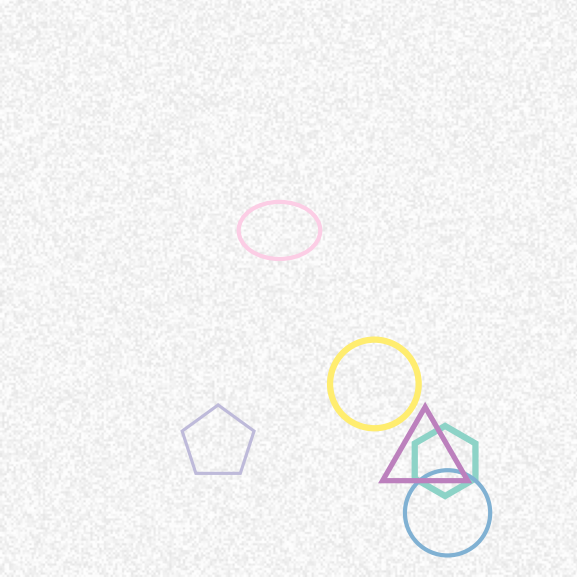[{"shape": "hexagon", "thickness": 3, "radius": 0.3, "center": [0.771, 0.201]}, {"shape": "pentagon", "thickness": 1.5, "radius": 0.33, "center": [0.378, 0.232]}, {"shape": "circle", "thickness": 2, "radius": 0.37, "center": [0.775, 0.111]}, {"shape": "oval", "thickness": 2, "radius": 0.35, "center": [0.484, 0.6]}, {"shape": "triangle", "thickness": 2.5, "radius": 0.43, "center": [0.736, 0.209]}, {"shape": "circle", "thickness": 3, "radius": 0.38, "center": [0.648, 0.334]}]